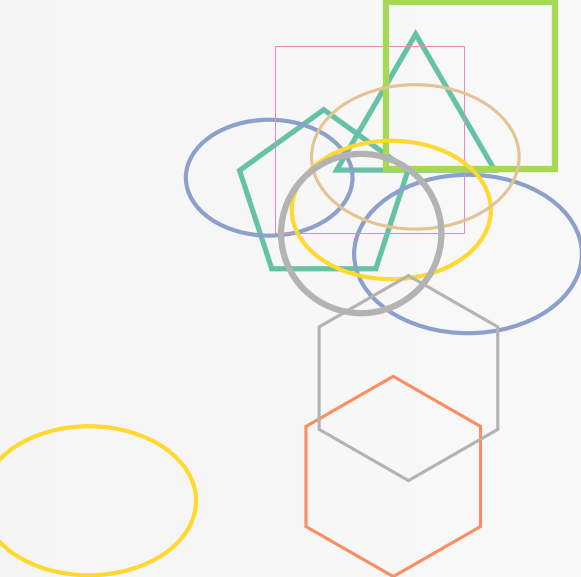[{"shape": "triangle", "thickness": 2.5, "radius": 0.78, "center": [0.715, 0.783]}, {"shape": "pentagon", "thickness": 2.5, "radius": 0.76, "center": [0.557, 0.657]}, {"shape": "hexagon", "thickness": 1.5, "radius": 0.87, "center": [0.677, 0.174]}, {"shape": "oval", "thickness": 2, "radius": 0.72, "center": [0.463, 0.691]}, {"shape": "oval", "thickness": 2, "radius": 0.98, "center": [0.805, 0.559]}, {"shape": "square", "thickness": 0.5, "radius": 0.81, "center": [0.635, 0.758]}, {"shape": "square", "thickness": 3, "radius": 0.72, "center": [0.809, 0.851]}, {"shape": "oval", "thickness": 2, "radius": 0.86, "center": [0.673, 0.636]}, {"shape": "oval", "thickness": 2, "radius": 0.92, "center": [0.153, 0.132]}, {"shape": "oval", "thickness": 1.5, "radius": 0.89, "center": [0.715, 0.727]}, {"shape": "hexagon", "thickness": 1.5, "radius": 0.89, "center": [0.703, 0.344]}, {"shape": "circle", "thickness": 3, "radius": 0.69, "center": [0.621, 0.595]}]